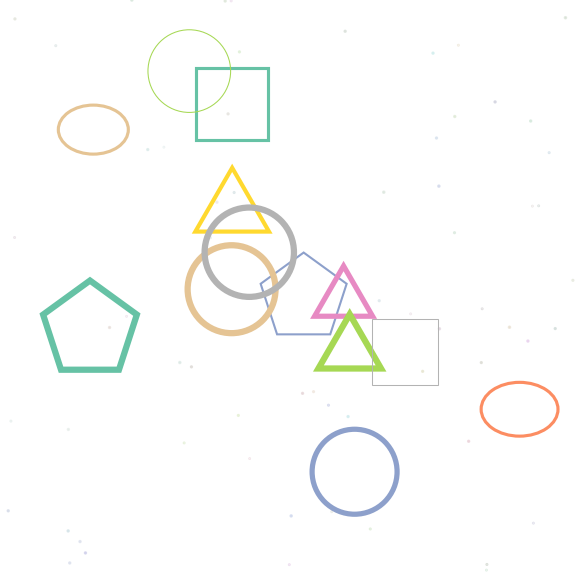[{"shape": "pentagon", "thickness": 3, "radius": 0.43, "center": [0.156, 0.428]}, {"shape": "square", "thickness": 1.5, "radius": 0.31, "center": [0.401, 0.818]}, {"shape": "oval", "thickness": 1.5, "radius": 0.33, "center": [0.9, 0.29]}, {"shape": "circle", "thickness": 2.5, "radius": 0.37, "center": [0.614, 0.182]}, {"shape": "pentagon", "thickness": 1, "radius": 0.39, "center": [0.526, 0.484]}, {"shape": "triangle", "thickness": 2.5, "radius": 0.29, "center": [0.595, 0.481]}, {"shape": "circle", "thickness": 0.5, "radius": 0.36, "center": [0.328, 0.876]}, {"shape": "triangle", "thickness": 3, "radius": 0.31, "center": [0.606, 0.392]}, {"shape": "triangle", "thickness": 2, "radius": 0.37, "center": [0.402, 0.635]}, {"shape": "oval", "thickness": 1.5, "radius": 0.3, "center": [0.162, 0.775]}, {"shape": "circle", "thickness": 3, "radius": 0.38, "center": [0.401, 0.498]}, {"shape": "square", "thickness": 0.5, "radius": 0.29, "center": [0.7, 0.39]}, {"shape": "circle", "thickness": 3, "radius": 0.39, "center": [0.432, 0.562]}]